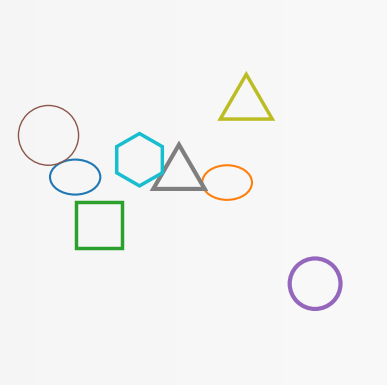[{"shape": "oval", "thickness": 1.5, "radius": 0.32, "center": [0.194, 0.54]}, {"shape": "oval", "thickness": 1.5, "radius": 0.32, "center": [0.586, 0.526]}, {"shape": "square", "thickness": 2.5, "radius": 0.3, "center": [0.255, 0.416]}, {"shape": "circle", "thickness": 3, "radius": 0.33, "center": [0.813, 0.263]}, {"shape": "circle", "thickness": 1, "radius": 0.39, "center": [0.125, 0.648]}, {"shape": "triangle", "thickness": 3, "radius": 0.38, "center": [0.462, 0.548]}, {"shape": "triangle", "thickness": 2.5, "radius": 0.39, "center": [0.636, 0.729]}, {"shape": "hexagon", "thickness": 2.5, "radius": 0.34, "center": [0.36, 0.585]}]